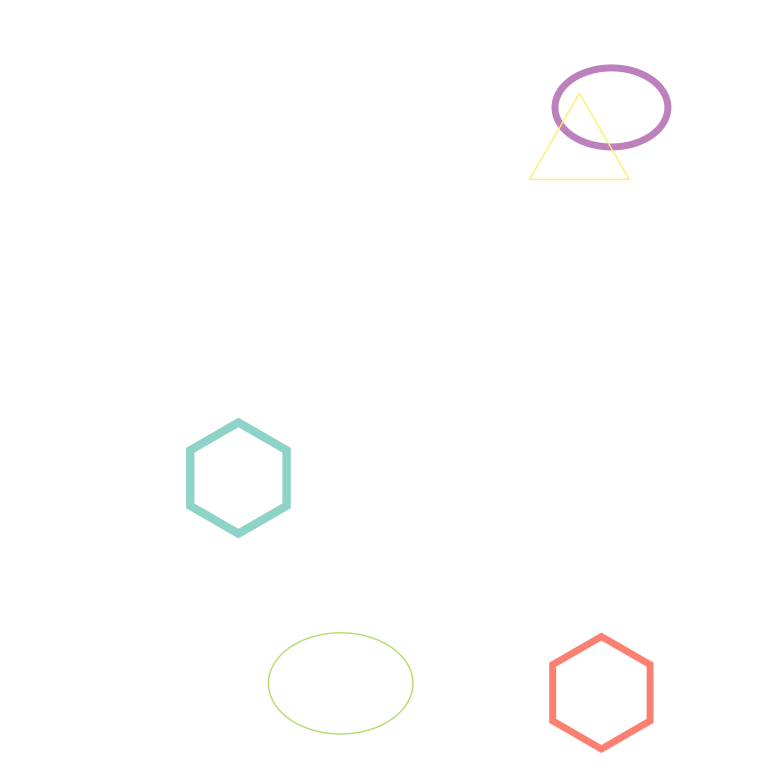[{"shape": "hexagon", "thickness": 3, "radius": 0.36, "center": [0.31, 0.379]}, {"shape": "hexagon", "thickness": 2.5, "radius": 0.37, "center": [0.781, 0.1]}, {"shape": "oval", "thickness": 0.5, "radius": 0.47, "center": [0.442, 0.112]}, {"shape": "oval", "thickness": 2.5, "radius": 0.37, "center": [0.794, 0.86]}, {"shape": "triangle", "thickness": 0.5, "radius": 0.37, "center": [0.753, 0.804]}]